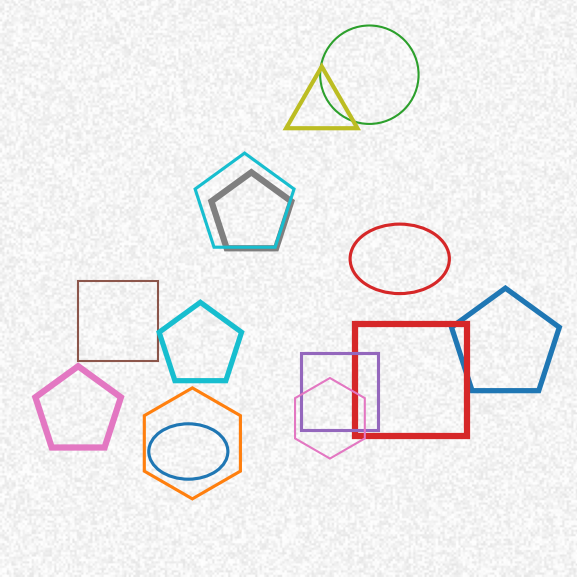[{"shape": "oval", "thickness": 1.5, "radius": 0.34, "center": [0.326, 0.217]}, {"shape": "pentagon", "thickness": 2.5, "radius": 0.49, "center": [0.875, 0.402]}, {"shape": "hexagon", "thickness": 1.5, "radius": 0.48, "center": [0.333, 0.231]}, {"shape": "circle", "thickness": 1, "radius": 0.43, "center": [0.64, 0.87]}, {"shape": "square", "thickness": 3, "radius": 0.48, "center": [0.711, 0.341]}, {"shape": "oval", "thickness": 1.5, "radius": 0.43, "center": [0.692, 0.551]}, {"shape": "square", "thickness": 1.5, "radius": 0.33, "center": [0.587, 0.321]}, {"shape": "square", "thickness": 1, "radius": 0.35, "center": [0.205, 0.443]}, {"shape": "hexagon", "thickness": 1, "radius": 0.35, "center": [0.571, 0.275]}, {"shape": "pentagon", "thickness": 3, "radius": 0.39, "center": [0.135, 0.287]}, {"shape": "pentagon", "thickness": 3, "radius": 0.36, "center": [0.435, 0.628]}, {"shape": "triangle", "thickness": 2, "radius": 0.36, "center": [0.557, 0.813]}, {"shape": "pentagon", "thickness": 2.5, "radius": 0.38, "center": [0.347, 0.401]}, {"shape": "pentagon", "thickness": 1.5, "radius": 0.45, "center": [0.424, 0.644]}]